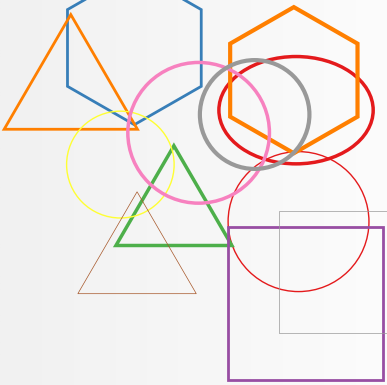[{"shape": "circle", "thickness": 1, "radius": 0.91, "center": [0.77, 0.424]}, {"shape": "oval", "thickness": 2.5, "radius": 1.0, "center": [0.764, 0.714]}, {"shape": "hexagon", "thickness": 2, "radius": 1.0, "center": [0.347, 0.875]}, {"shape": "triangle", "thickness": 2.5, "radius": 0.86, "center": [0.449, 0.449]}, {"shape": "square", "thickness": 2, "radius": 1.0, "center": [0.788, 0.212]}, {"shape": "triangle", "thickness": 2, "radius": 0.99, "center": [0.183, 0.764]}, {"shape": "hexagon", "thickness": 3, "radius": 0.95, "center": [0.758, 0.792]}, {"shape": "circle", "thickness": 1, "radius": 0.69, "center": [0.311, 0.573]}, {"shape": "triangle", "thickness": 0.5, "radius": 0.88, "center": [0.354, 0.325]}, {"shape": "circle", "thickness": 2.5, "radius": 0.91, "center": [0.513, 0.655]}, {"shape": "circle", "thickness": 3, "radius": 0.71, "center": [0.657, 0.703]}, {"shape": "square", "thickness": 0.5, "radius": 0.79, "center": [0.877, 0.294]}]